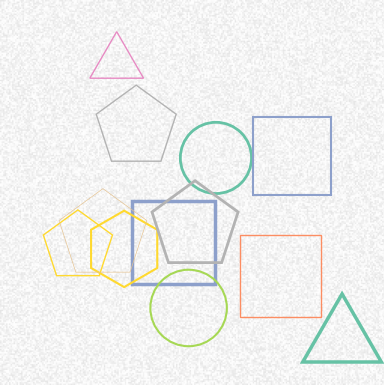[{"shape": "circle", "thickness": 2, "radius": 0.46, "center": [0.561, 0.59]}, {"shape": "triangle", "thickness": 2.5, "radius": 0.59, "center": [0.888, 0.119]}, {"shape": "square", "thickness": 1, "radius": 0.53, "center": [0.728, 0.283]}, {"shape": "square", "thickness": 1.5, "radius": 0.51, "center": [0.758, 0.595]}, {"shape": "square", "thickness": 2.5, "radius": 0.54, "center": [0.45, 0.37]}, {"shape": "triangle", "thickness": 1, "radius": 0.4, "center": [0.303, 0.837]}, {"shape": "circle", "thickness": 1.5, "radius": 0.5, "center": [0.49, 0.2]}, {"shape": "pentagon", "thickness": 1, "radius": 0.47, "center": [0.202, 0.36]}, {"shape": "hexagon", "thickness": 1.5, "radius": 0.5, "center": [0.322, 0.354]}, {"shape": "pentagon", "thickness": 0.5, "radius": 0.6, "center": [0.267, 0.39]}, {"shape": "pentagon", "thickness": 2, "radius": 0.59, "center": [0.507, 0.413]}, {"shape": "pentagon", "thickness": 1, "radius": 0.55, "center": [0.354, 0.67]}]